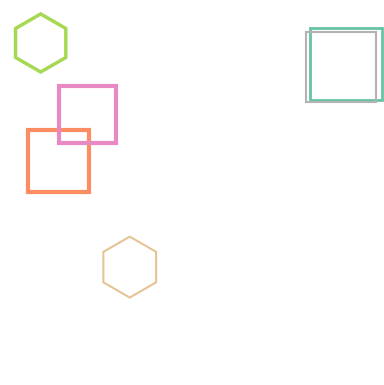[{"shape": "square", "thickness": 2, "radius": 0.47, "center": [0.898, 0.834]}, {"shape": "square", "thickness": 3, "radius": 0.4, "center": [0.152, 0.582]}, {"shape": "square", "thickness": 3, "radius": 0.37, "center": [0.228, 0.702]}, {"shape": "hexagon", "thickness": 2.5, "radius": 0.38, "center": [0.106, 0.888]}, {"shape": "hexagon", "thickness": 1.5, "radius": 0.4, "center": [0.337, 0.306]}, {"shape": "square", "thickness": 1.5, "radius": 0.45, "center": [0.885, 0.827]}]